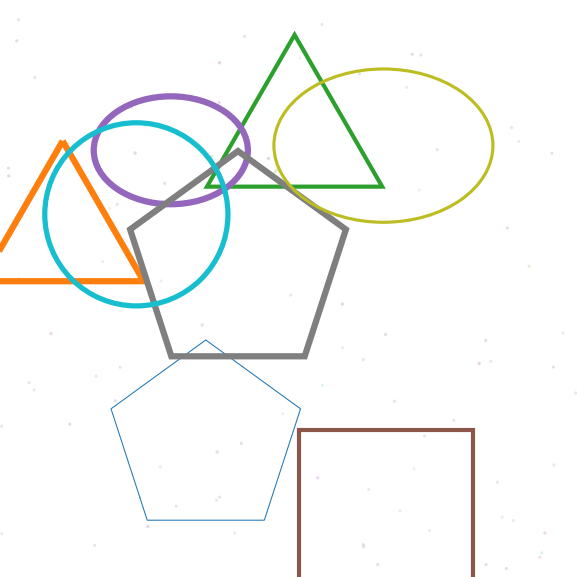[{"shape": "pentagon", "thickness": 0.5, "radius": 0.86, "center": [0.356, 0.238]}, {"shape": "triangle", "thickness": 3, "radius": 0.81, "center": [0.109, 0.593]}, {"shape": "triangle", "thickness": 2, "radius": 0.88, "center": [0.51, 0.764]}, {"shape": "oval", "thickness": 3, "radius": 0.67, "center": [0.296, 0.739]}, {"shape": "square", "thickness": 2, "radius": 0.75, "center": [0.668, 0.105]}, {"shape": "pentagon", "thickness": 3, "radius": 0.98, "center": [0.412, 0.541]}, {"shape": "oval", "thickness": 1.5, "radius": 0.95, "center": [0.664, 0.747]}, {"shape": "circle", "thickness": 2.5, "radius": 0.79, "center": [0.236, 0.628]}]